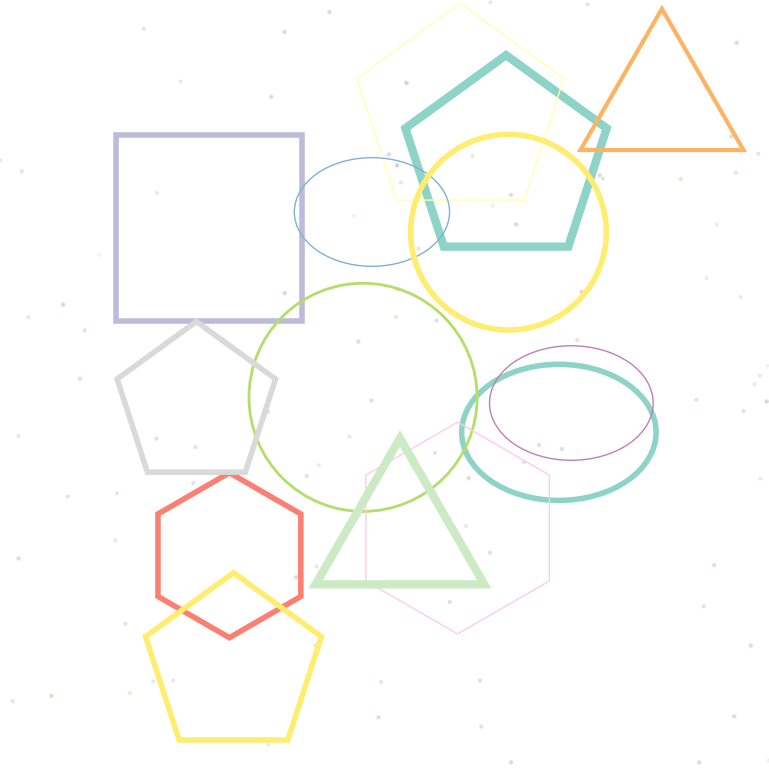[{"shape": "oval", "thickness": 2, "radius": 0.63, "center": [0.726, 0.438]}, {"shape": "pentagon", "thickness": 3, "radius": 0.69, "center": [0.657, 0.791]}, {"shape": "pentagon", "thickness": 0.5, "radius": 0.71, "center": [0.598, 0.855]}, {"shape": "square", "thickness": 2, "radius": 0.6, "center": [0.271, 0.704]}, {"shape": "hexagon", "thickness": 2, "radius": 0.54, "center": [0.298, 0.279]}, {"shape": "oval", "thickness": 0.5, "radius": 0.5, "center": [0.483, 0.725]}, {"shape": "triangle", "thickness": 1.5, "radius": 0.61, "center": [0.86, 0.866]}, {"shape": "circle", "thickness": 1, "radius": 0.74, "center": [0.471, 0.484]}, {"shape": "hexagon", "thickness": 0.5, "radius": 0.69, "center": [0.594, 0.314]}, {"shape": "pentagon", "thickness": 2, "radius": 0.54, "center": [0.255, 0.474]}, {"shape": "oval", "thickness": 0.5, "radius": 0.53, "center": [0.742, 0.477]}, {"shape": "triangle", "thickness": 3, "radius": 0.63, "center": [0.519, 0.304]}, {"shape": "circle", "thickness": 2, "radius": 0.64, "center": [0.66, 0.698]}, {"shape": "pentagon", "thickness": 2, "radius": 0.6, "center": [0.303, 0.136]}]